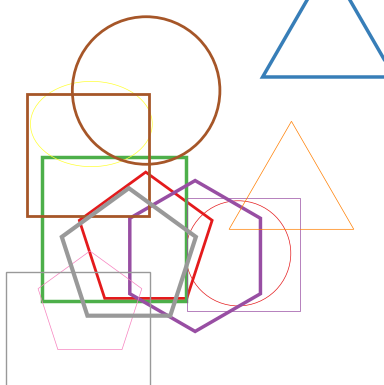[{"shape": "pentagon", "thickness": 2, "radius": 0.91, "center": [0.379, 0.372]}, {"shape": "circle", "thickness": 0.5, "radius": 0.68, "center": [0.619, 0.342]}, {"shape": "triangle", "thickness": 2.5, "radius": 0.99, "center": [0.853, 0.899]}, {"shape": "square", "thickness": 2.5, "radius": 0.93, "center": [0.296, 0.404]}, {"shape": "square", "thickness": 0.5, "radius": 0.73, "center": [0.633, 0.34]}, {"shape": "hexagon", "thickness": 2.5, "radius": 0.98, "center": [0.507, 0.335]}, {"shape": "triangle", "thickness": 0.5, "radius": 0.94, "center": [0.757, 0.498]}, {"shape": "oval", "thickness": 0.5, "radius": 0.79, "center": [0.237, 0.678]}, {"shape": "circle", "thickness": 2, "radius": 0.96, "center": [0.38, 0.765]}, {"shape": "square", "thickness": 2, "radius": 0.79, "center": [0.23, 0.597]}, {"shape": "pentagon", "thickness": 0.5, "radius": 0.71, "center": [0.234, 0.206]}, {"shape": "pentagon", "thickness": 3, "radius": 0.92, "center": [0.335, 0.328]}, {"shape": "square", "thickness": 1, "radius": 0.94, "center": [0.202, 0.106]}]